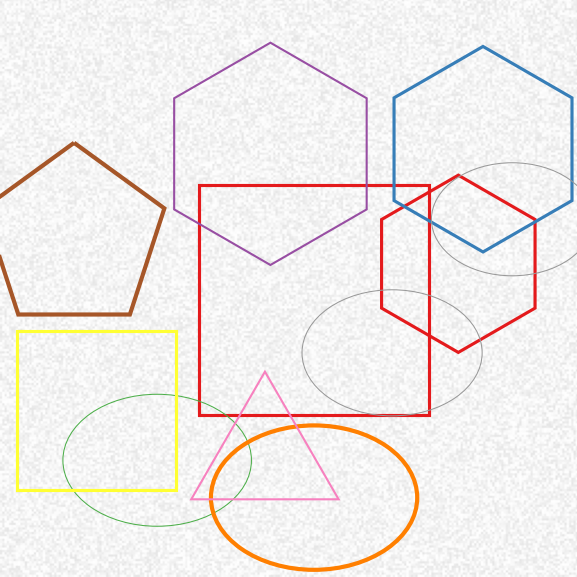[{"shape": "hexagon", "thickness": 1.5, "radius": 0.77, "center": [0.794, 0.542]}, {"shape": "square", "thickness": 1.5, "radius": 0.99, "center": [0.544, 0.48]}, {"shape": "hexagon", "thickness": 1.5, "radius": 0.89, "center": [0.836, 0.741]}, {"shape": "oval", "thickness": 0.5, "radius": 0.82, "center": [0.272, 0.202]}, {"shape": "hexagon", "thickness": 1, "radius": 0.96, "center": [0.468, 0.733]}, {"shape": "oval", "thickness": 2, "radius": 0.89, "center": [0.544, 0.137]}, {"shape": "square", "thickness": 1.5, "radius": 0.69, "center": [0.167, 0.288]}, {"shape": "pentagon", "thickness": 2, "radius": 0.82, "center": [0.128, 0.588]}, {"shape": "triangle", "thickness": 1, "radius": 0.74, "center": [0.459, 0.208]}, {"shape": "oval", "thickness": 0.5, "radius": 0.7, "center": [0.887, 0.619]}, {"shape": "oval", "thickness": 0.5, "radius": 0.78, "center": [0.679, 0.388]}]